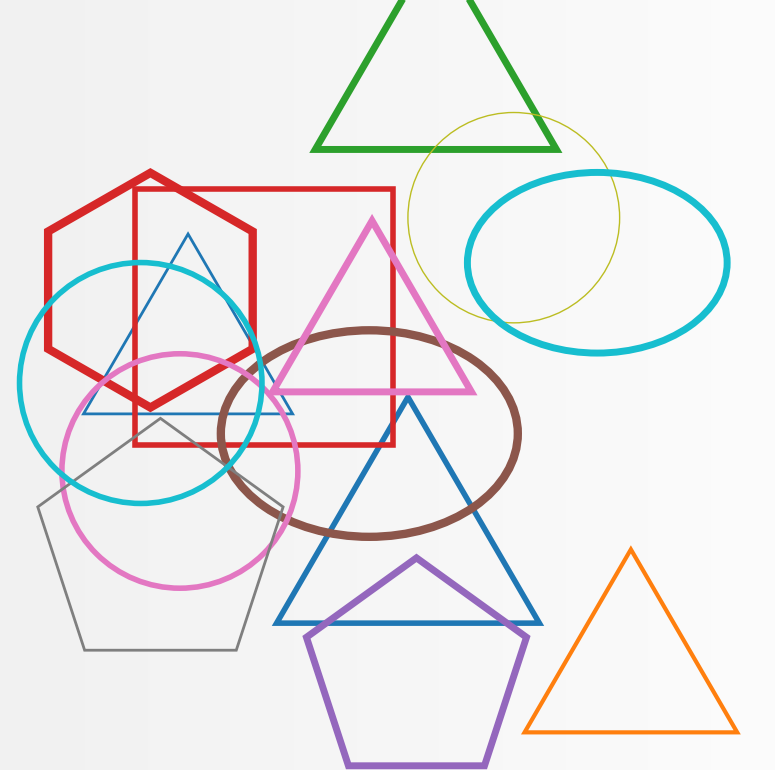[{"shape": "triangle", "thickness": 1, "radius": 0.78, "center": [0.243, 0.54]}, {"shape": "triangle", "thickness": 2, "radius": 0.98, "center": [0.526, 0.289]}, {"shape": "triangle", "thickness": 1.5, "radius": 0.79, "center": [0.814, 0.128]}, {"shape": "triangle", "thickness": 2.5, "radius": 0.9, "center": [0.562, 0.896]}, {"shape": "hexagon", "thickness": 3, "radius": 0.76, "center": [0.194, 0.623]}, {"shape": "square", "thickness": 2, "radius": 0.83, "center": [0.341, 0.589]}, {"shape": "pentagon", "thickness": 2.5, "radius": 0.75, "center": [0.537, 0.126]}, {"shape": "oval", "thickness": 3, "radius": 0.96, "center": [0.477, 0.437]}, {"shape": "triangle", "thickness": 2.5, "radius": 0.74, "center": [0.48, 0.565]}, {"shape": "circle", "thickness": 2, "radius": 0.76, "center": [0.232, 0.388]}, {"shape": "pentagon", "thickness": 1, "radius": 0.83, "center": [0.207, 0.29]}, {"shape": "circle", "thickness": 0.5, "radius": 0.68, "center": [0.663, 0.717]}, {"shape": "circle", "thickness": 2, "radius": 0.78, "center": [0.182, 0.503]}, {"shape": "oval", "thickness": 2.5, "radius": 0.84, "center": [0.771, 0.659]}]